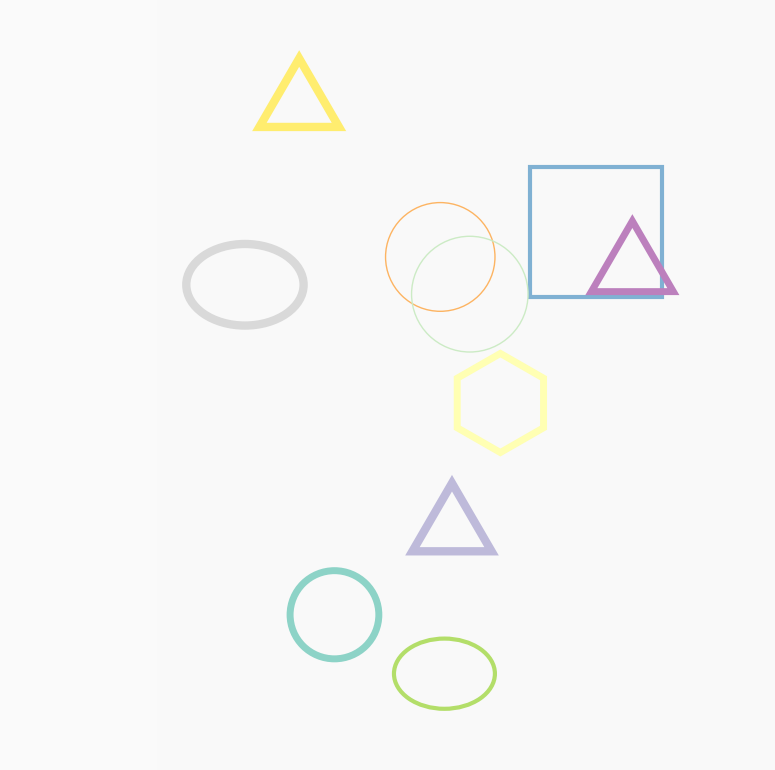[{"shape": "circle", "thickness": 2.5, "radius": 0.29, "center": [0.432, 0.202]}, {"shape": "hexagon", "thickness": 2.5, "radius": 0.32, "center": [0.646, 0.477]}, {"shape": "triangle", "thickness": 3, "radius": 0.29, "center": [0.583, 0.314]}, {"shape": "square", "thickness": 1.5, "radius": 0.42, "center": [0.769, 0.699]}, {"shape": "circle", "thickness": 0.5, "radius": 0.35, "center": [0.568, 0.666]}, {"shape": "oval", "thickness": 1.5, "radius": 0.33, "center": [0.573, 0.125]}, {"shape": "oval", "thickness": 3, "radius": 0.38, "center": [0.316, 0.63]}, {"shape": "triangle", "thickness": 2.5, "radius": 0.31, "center": [0.816, 0.652]}, {"shape": "circle", "thickness": 0.5, "radius": 0.38, "center": [0.606, 0.618]}, {"shape": "triangle", "thickness": 3, "radius": 0.3, "center": [0.386, 0.865]}]